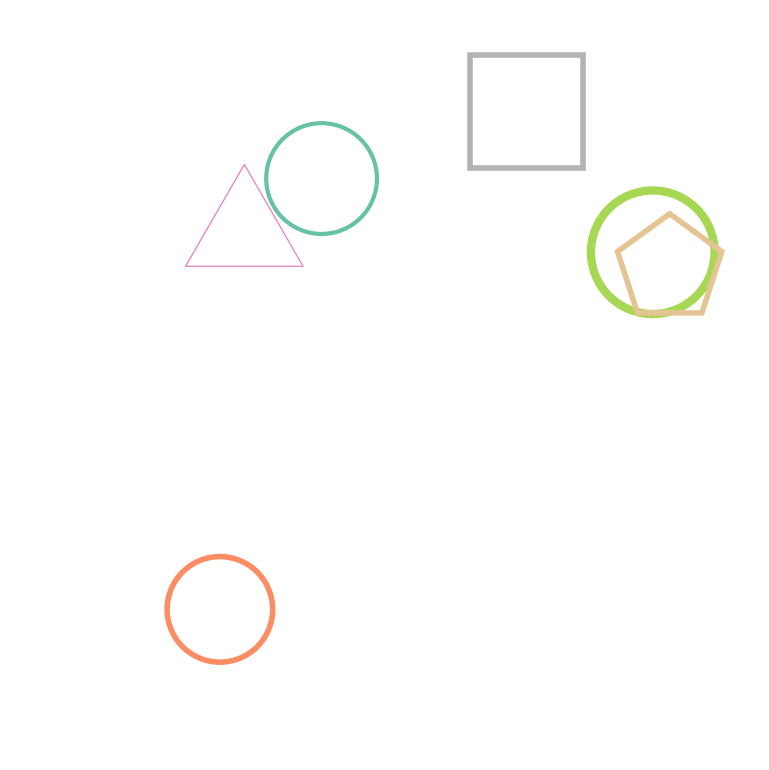[{"shape": "circle", "thickness": 1.5, "radius": 0.36, "center": [0.418, 0.768]}, {"shape": "circle", "thickness": 2, "radius": 0.34, "center": [0.286, 0.209]}, {"shape": "triangle", "thickness": 0.5, "radius": 0.44, "center": [0.317, 0.698]}, {"shape": "circle", "thickness": 3, "radius": 0.4, "center": [0.848, 0.672]}, {"shape": "pentagon", "thickness": 2, "radius": 0.36, "center": [0.87, 0.651]}, {"shape": "square", "thickness": 2, "radius": 0.37, "center": [0.684, 0.856]}]